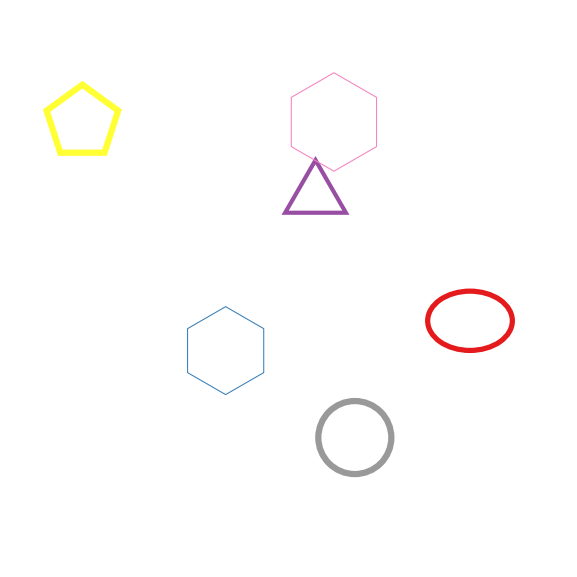[{"shape": "oval", "thickness": 2.5, "radius": 0.37, "center": [0.814, 0.444]}, {"shape": "hexagon", "thickness": 0.5, "radius": 0.38, "center": [0.391, 0.392]}, {"shape": "triangle", "thickness": 2, "radius": 0.3, "center": [0.546, 0.661]}, {"shape": "pentagon", "thickness": 3, "radius": 0.33, "center": [0.143, 0.787]}, {"shape": "hexagon", "thickness": 0.5, "radius": 0.43, "center": [0.578, 0.788]}, {"shape": "circle", "thickness": 3, "radius": 0.32, "center": [0.614, 0.241]}]